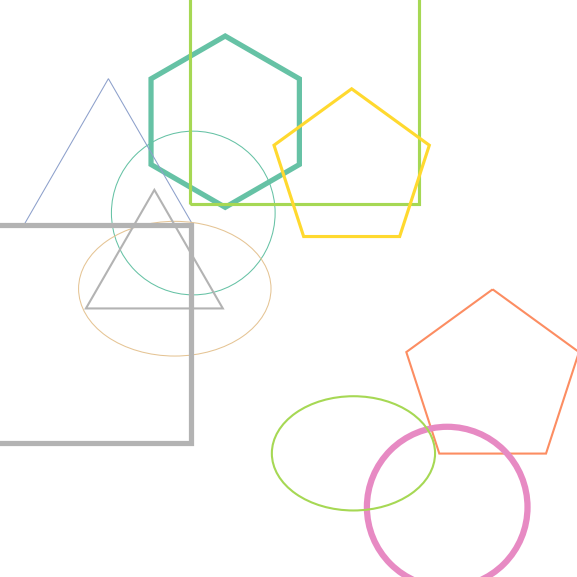[{"shape": "hexagon", "thickness": 2.5, "radius": 0.74, "center": [0.39, 0.788]}, {"shape": "circle", "thickness": 0.5, "radius": 0.71, "center": [0.335, 0.63]}, {"shape": "pentagon", "thickness": 1, "radius": 0.79, "center": [0.853, 0.341]}, {"shape": "triangle", "thickness": 0.5, "radius": 0.84, "center": [0.188, 0.694]}, {"shape": "circle", "thickness": 3, "radius": 0.7, "center": [0.774, 0.121]}, {"shape": "square", "thickness": 1.5, "radius": 0.99, "center": [0.528, 0.843]}, {"shape": "oval", "thickness": 1, "radius": 0.71, "center": [0.612, 0.214]}, {"shape": "pentagon", "thickness": 1.5, "radius": 0.71, "center": [0.609, 0.704]}, {"shape": "oval", "thickness": 0.5, "radius": 0.83, "center": [0.303, 0.499]}, {"shape": "square", "thickness": 2.5, "radius": 0.94, "center": [0.143, 0.421]}, {"shape": "triangle", "thickness": 1, "radius": 0.68, "center": [0.267, 0.533]}]